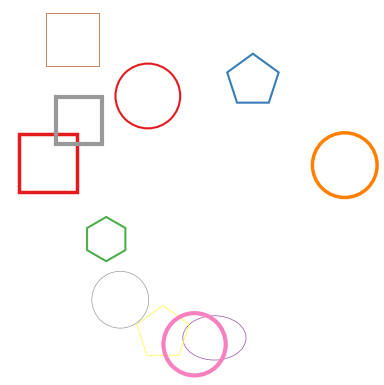[{"shape": "circle", "thickness": 1.5, "radius": 0.42, "center": [0.384, 0.751]}, {"shape": "square", "thickness": 2.5, "radius": 0.38, "center": [0.124, 0.576]}, {"shape": "pentagon", "thickness": 1.5, "radius": 0.35, "center": [0.657, 0.79]}, {"shape": "hexagon", "thickness": 1.5, "radius": 0.29, "center": [0.276, 0.379]}, {"shape": "oval", "thickness": 0.5, "radius": 0.41, "center": [0.557, 0.122]}, {"shape": "circle", "thickness": 2.5, "radius": 0.42, "center": [0.895, 0.571]}, {"shape": "pentagon", "thickness": 0.5, "radius": 0.36, "center": [0.423, 0.135]}, {"shape": "square", "thickness": 0.5, "radius": 0.34, "center": [0.189, 0.896]}, {"shape": "circle", "thickness": 3, "radius": 0.4, "center": [0.505, 0.106]}, {"shape": "circle", "thickness": 0.5, "radius": 0.37, "center": [0.312, 0.222]}, {"shape": "square", "thickness": 3, "radius": 0.3, "center": [0.206, 0.687]}]